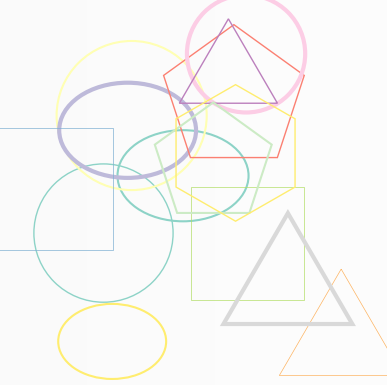[{"shape": "circle", "thickness": 1, "radius": 0.9, "center": [0.267, 0.395]}, {"shape": "oval", "thickness": 1.5, "radius": 0.85, "center": [0.472, 0.544]}, {"shape": "circle", "thickness": 1.5, "radius": 0.97, "center": [0.34, 0.7]}, {"shape": "oval", "thickness": 3, "radius": 0.88, "center": [0.329, 0.662]}, {"shape": "pentagon", "thickness": 1, "radius": 0.95, "center": [0.604, 0.745]}, {"shape": "square", "thickness": 0.5, "radius": 0.79, "center": [0.135, 0.509]}, {"shape": "triangle", "thickness": 0.5, "radius": 0.92, "center": [0.88, 0.117]}, {"shape": "square", "thickness": 0.5, "radius": 0.73, "center": [0.637, 0.367]}, {"shape": "circle", "thickness": 3, "radius": 0.76, "center": [0.635, 0.86]}, {"shape": "triangle", "thickness": 3, "radius": 0.96, "center": [0.743, 0.254]}, {"shape": "triangle", "thickness": 1, "radius": 0.73, "center": [0.589, 0.805]}, {"shape": "pentagon", "thickness": 1.5, "radius": 0.79, "center": [0.55, 0.575]}, {"shape": "hexagon", "thickness": 1, "radius": 0.89, "center": [0.608, 0.603]}, {"shape": "oval", "thickness": 1.5, "radius": 0.7, "center": [0.289, 0.113]}]